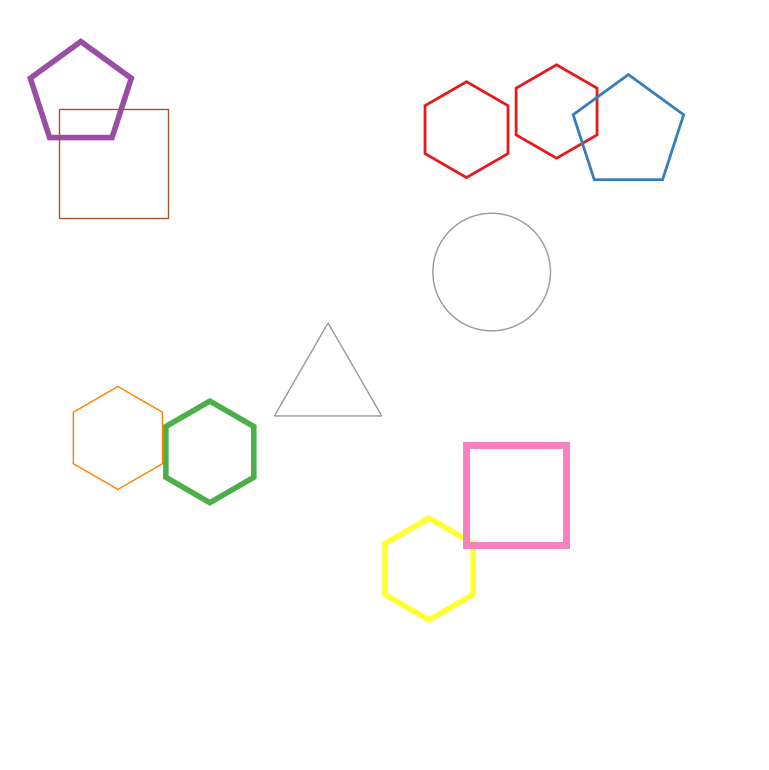[{"shape": "hexagon", "thickness": 1, "radius": 0.3, "center": [0.723, 0.855]}, {"shape": "hexagon", "thickness": 1, "radius": 0.31, "center": [0.606, 0.832]}, {"shape": "pentagon", "thickness": 1, "radius": 0.38, "center": [0.816, 0.828]}, {"shape": "hexagon", "thickness": 2, "radius": 0.33, "center": [0.273, 0.413]}, {"shape": "pentagon", "thickness": 2, "radius": 0.34, "center": [0.105, 0.877]}, {"shape": "hexagon", "thickness": 0.5, "radius": 0.33, "center": [0.153, 0.431]}, {"shape": "hexagon", "thickness": 2, "radius": 0.33, "center": [0.557, 0.261]}, {"shape": "square", "thickness": 0.5, "radius": 0.35, "center": [0.148, 0.788]}, {"shape": "square", "thickness": 2.5, "radius": 0.32, "center": [0.67, 0.357]}, {"shape": "triangle", "thickness": 0.5, "radius": 0.4, "center": [0.426, 0.5]}, {"shape": "circle", "thickness": 0.5, "radius": 0.38, "center": [0.639, 0.647]}]